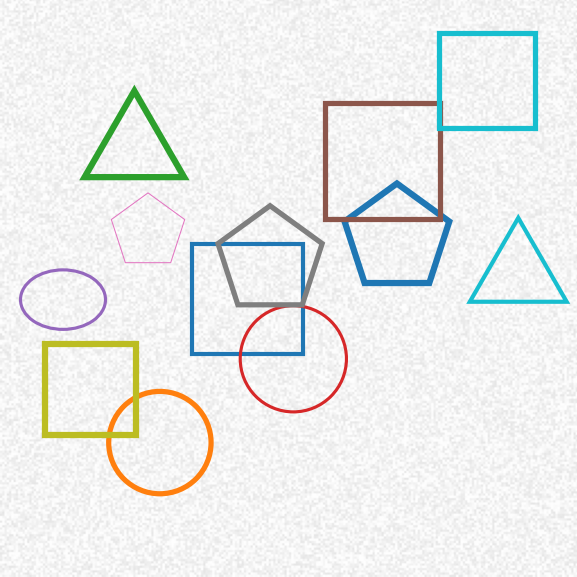[{"shape": "square", "thickness": 2, "radius": 0.48, "center": [0.429, 0.481]}, {"shape": "pentagon", "thickness": 3, "radius": 0.48, "center": [0.687, 0.586]}, {"shape": "circle", "thickness": 2.5, "radius": 0.44, "center": [0.277, 0.233]}, {"shape": "triangle", "thickness": 3, "radius": 0.5, "center": [0.233, 0.742]}, {"shape": "circle", "thickness": 1.5, "radius": 0.46, "center": [0.508, 0.378]}, {"shape": "oval", "thickness": 1.5, "radius": 0.37, "center": [0.109, 0.48]}, {"shape": "square", "thickness": 2.5, "radius": 0.5, "center": [0.662, 0.72]}, {"shape": "pentagon", "thickness": 0.5, "radius": 0.33, "center": [0.256, 0.598]}, {"shape": "pentagon", "thickness": 2.5, "radius": 0.47, "center": [0.468, 0.548]}, {"shape": "square", "thickness": 3, "radius": 0.39, "center": [0.157, 0.325]}, {"shape": "triangle", "thickness": 2, "radius": 0.48, "center": [0.897, 0.525]}, {"shape": "square", "thickness": 2.5, "radius": 0.41, "center": [0.843, 0.86]}]